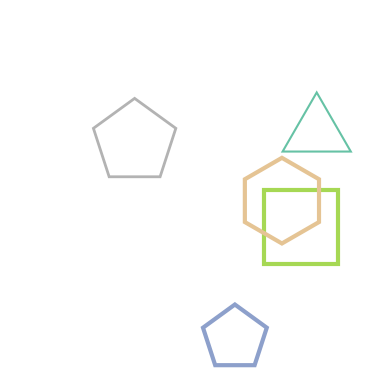[{"shape": "triangle", "thickness": 1.5, "radius": 0.51, "center": [0.823, 0.658]}, {"shape": "pentagon", "thickness": 3, "radius": 0.44, "center": [0.61, 0.122]}, {"shape": "square", "thickness": 3, "radius": 0.48, "center": [0.782, 0.409]}, {"shape": "hexagon", "thickness": 3, "radius": 0.56, "center": [0.732, 0.479]}, {"shape": "pentagon", "thickness": 2, "radius": 0.56, "center": [0.35, 0.632]}]